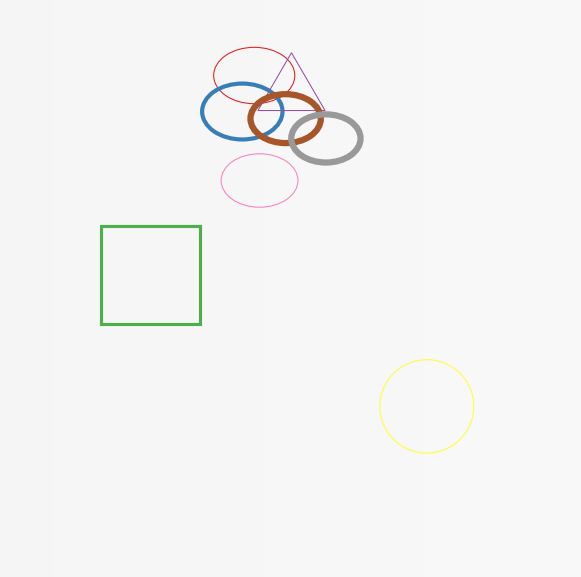[{"shape": "oval", "thickness": 0.5, "radius": 0.35, "center": [0.437, 0.868]}, {"shape": "oval", "thickness": 2, "radius": 0.35, "center": [0.417, 0.806]}, {"shape": "square", "thickness": 1.5, "radius": 0.42, "center": [0.259, 0.523]}, {"shape": "triangle", "thickness": 0.5, "radius": 0.33, "center": [0.501, 0.841]}, {"shape": "circle", "thickness": 0.5, "radius": 0.4, "center": [0.734, 0.295]}, {"shape": "oval", "thickness": 3, "radius": 0.3, "center": [0.491, 0.794]}, {"shape": "oval", "thickness": 0.5, "radius": 0.33, "center": [0.447, 0.687]}, {"shape": "oval", "thickness": 3, "radius": 0.3, "center": [0.561, 0.759]}]